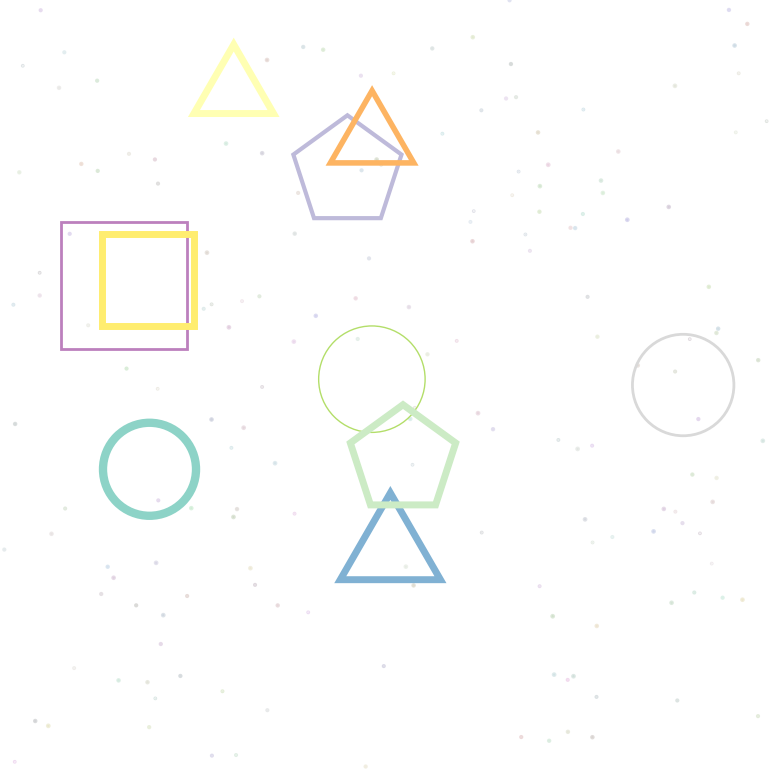[{"shape": "circle", "thickness": 3, "radius": 0.3, "center": [0.194, 0.391]}, {"shape": "triangle", "thickness": 2.5, "radius": 0.3, "center": [0.304, 0.882]}, {"shape": "pentagon", "thickness": 1.5, "radius": 0.37, "center": [0.451, 0.776]}, {"shape": "triangle", "thickness": 2.5, "radius": 0.38, "center": [0.507, 0.285]}, {"shape": "triangle", "thickness": 2, "radius": 0.31, "center": [0.483, 0.82]}, {"shape": "circle", "thickness": 0.5, "radius": 0.35, "center": [0.483, 0.508]}, {"shape": "circle", "thickness": 1, "radius": 0.33, "center": [0.887, 0.5]}, {"shape": "square", "thickness": 1, "radius": 0.41, "center": [0.161, 0.629]}, {"shape": "pentagon", "thickness": 2.5, "radius": 0.36, "center": [0.523, 0.402]}, {"shape": "square", "thickness": 2.5, "radius": 0.3, "center": [0.192, 0.636]}]